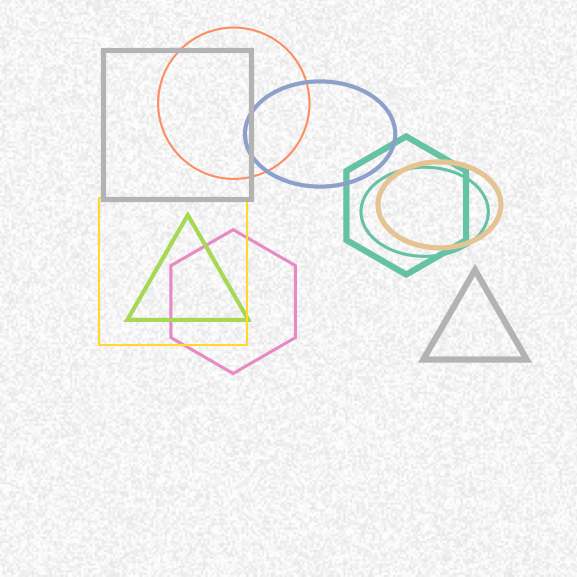[{"shape": "hexagon", "thickness": 3, "radius": 0.6, "center": [0.703, 0.643]}, {"shape": "oval", "thickness": 1.5, "radius": 0.55, "center": [0.735, 0.632]}, {"shape": "circle", "thickness": 1, "radius": 0.66, "center": [0.405, 0.82]}, {"shape": "oval", "thickness": 2, "radius": 0.65, "center": [0.554, 0.767]}, {"shape": "hexagon", "thickness": 1.5, "radius": 0.62, "center": [0.404, 0.477]}, {"shape": "triangle", "thickness": 2, "radius": 0.61, "center": [0.325, 0.506]}, {"shape": "square", "thickness": 1, "radius": 0.64, "center": [0.3, 0.529]}, {"shape": "oval", "thickness": 2.5, "radius": 0.53, "center": [0.761, 0.644]}, {"shape": "triangle", "thickness": 3, "radius": 0.52, "center": [0.823, 0.428]}, {"shape": "square", "thickness": 2.5, "radius": 0.64, "center": [0.307, 0.784]}]